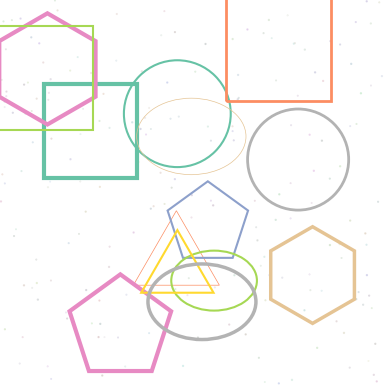[{"shape": "square", "thickness": 3, "radius": 0.61, "center": [0.235, 0.66]}, {"shape": "circle", "thickness": 1.5, "radius": 0.69, "center": [0.461, 0.705]}, {"shape": "square", "thickness": 2, "radius": 0.69, "center": [0.724, 0.875]}, {"shape": "triangle", "thickness": 0.5, "radius": 0.64, "center": [0.458, 0.324]}, {"shape": "pentagon", "thickness": 1.5, "radius": 0.55, "center": [0.54, 0.419]}, {"shape": "hexagon", "thickness": 3, "radius": 0.72, "center": [0.123, 0.821]}, {"shape": "pentagon", "thickness": 3, "radius": 0.69, "center": [0.313, 0.149]}, {"shape": "square", "thickness": 1.5, "radius": 0.68, "center": [0.105, 0.798]}, {"shape": "oval", "thickness": 1.5, "radius": 0.56, "center": [0.556, 0.271]}, {"shape": "triangle", "thickness": 1.5, "radius": 0.54, "center": [0.461, 0.294]}, {"shape": "oval", "thickness": 0.5, "radius": 0.71, "center": [0.497, 0.646]}, {"shape": "hexagon", "thickness": 2.5, "radius": 0.63, "center": [0.812, 0.286]}, {"shape": "circle", "thickness": 2, "radius": 0.66, "center": [0.774, 0.586]}, {"shape": "oval", "thickness": 2.5, "radius": 0.7, "center": [0.525, 0.216]}]